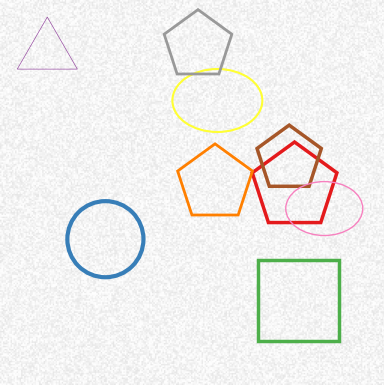[{"shape": "pentagon", "thickness": 2.5, "radius": 0.58, "center": [0.765, 0.515]}, {"shape": "circle", "thickness": 3, "radius": 0.49, "center": [0.274, 0.379]}, {"shape": "square", "thickness": 2.5, "radius": 0.53, "center": [0.775, 0.219]}, {"shape": "triangle", "thickness": 0.5, "radius": 0.45, "center": [0.123, 0.866]}, {"shape": "pentagon", "thickness": 2, "radius": 0.51, "center": [0.559, 0.524]}, {"shape": "oval", "thickness": 1.5, "radius": 0.58, "center": [0.565, 0.739]}, {"shape": "pentagon", "thickness": 2.5, "radius": 0.44, "center": [0.751, 0.587]}, {"shape": "oval", "thickness": 1, "radius": 0.5, "center": [0.842, 0.458]}, {"shape": "pentagon", "thickness": 2, "radius": 0.46, "center": [0.514, 0.883]}]